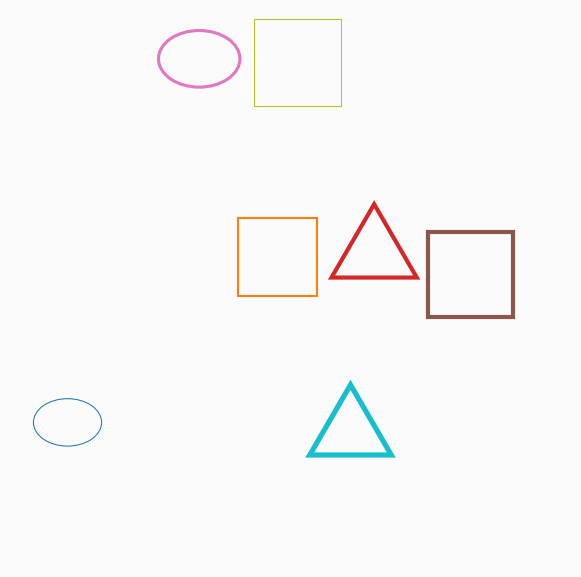[{"shape": "oval", "thickness": 0.5, "radius": 0.29, "center": [0.116, 0.268]}, {"shape": "square", "thickness": 1, "radius": 0.34, "center": [0.478, 0.554]}, {"shape": "triangle", "thickness": 2, "radius": 0.42, "center": [0.644, 0.561]}, {"shape": "square", "thickness": 2, "radius": 0.37, "center": [0.81, 0.524]}, {"shape": "oval", "thickness": 1.5, "radius": 0.35, "center": [0.343, 0.897]}, {"shape": "square", "thickness": 0.5, "radius": 0.38, "center": [0.512, 0.891]}, {"shape": "triangle", "thickness": 2.5, "radius": 0.4, "center": [0.603, 0.252]}]